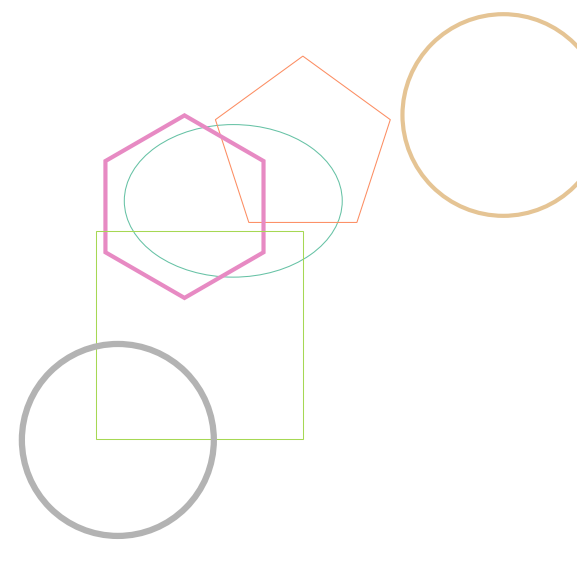[{"shape": "oval", "thickness": 0.5, "radius": 0.94, "center": [0.404, 0.651]}, {"shape": "pentagon", "thickness": 0.5, "radius": 0.8, "center": [0.524, 0.743]}, {"shape": "hexagon", "thickness": 2, "radius": 0.79, "center": [0.319, 0.641]}, {"shape": "square", "thickness": 0.5, "radius": 0.9, "center": [0.345, 0.419]}, {"shape": "circle", "thickness": 2, "radius": 0.87, "center": [0.872, 0.8]}, {"shape": "circle", "thickness": 3, "radius": 0.83, "center": [0.204, 0.237]}]